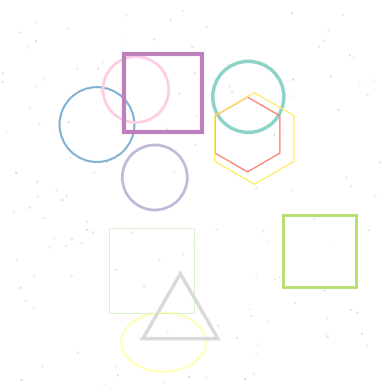[{"shape": "circle", "thickness": 2.5, "radius": 0.46, "center": [0.645, 0.748]}, {"shape": "oval", "thickness": 1.5, "radius": 0.55, "center": [0.425, 0.111]}, {"shape": "circle", "thickness": 2, "radius": 0.42, "center": [0.402, 0.539]}, {"shape": "hexagon", "thickness": 1, "radius": 0.49, "center": [0.643, 0.651]}, {"shape": "circle", "thickness": 1.5, "radius": 0.49, "center": [0.252, 0.676]}, {"shape": "square", "thickness": 2, "radius": 0.47, "center": [0.83, 0.348]}, {"shape": "circle", "thickness": 2, "radius": 0.43, "center": [0.353, 0.768]}, {"shape": "triangle", "thickness": 2.5, "radius": 0.56, "center": [0.469, 0.177]}, {"shape": "square", "thickness": 3, "radius": 0.51, "center": [0.424, 0.759]}, {"shape": "square", "thickness": 0.5, "radius": 0.55, "center": [0.393, 0.298]}, {"shape": "hexagon", "thickness": 1, "radius": 0.59, "center": [0.661, 0.64]}]